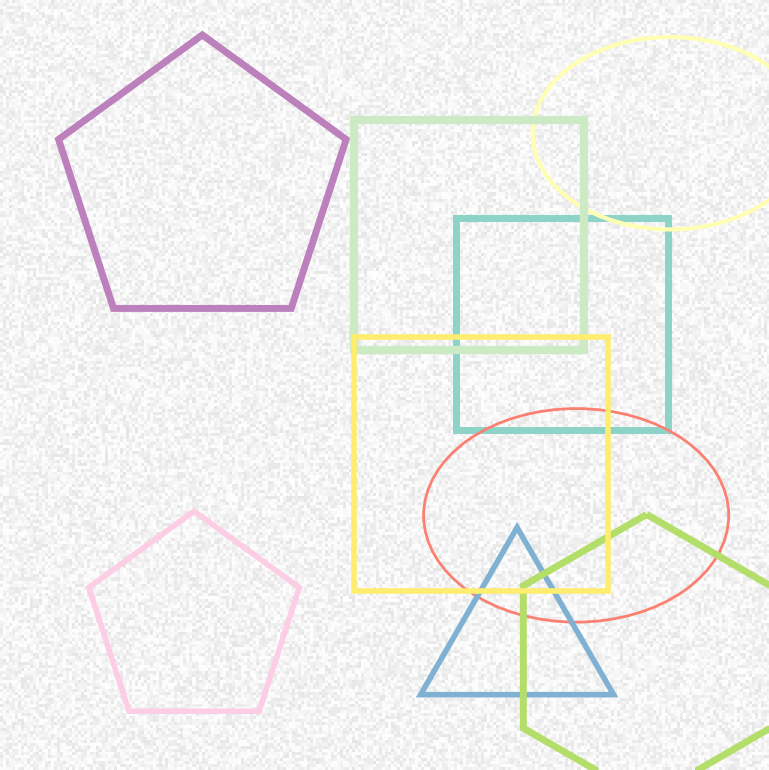[{"shape": "square", "thickness": 2.5, "radius": 0.69, "center": [0.73, 0.58]}, {"shape": "oval", "thickness": 1.5, "radius": 0.89, "center": [0.87, 0.827]}, {"shape": "oval", "thickness": 1, "radius": 0.99, "center": [0.748, 0.331]}, {"shape": "triangle", "thickness": 2, "radius": 0.72, "center": [0.672, 0.17]}, {"shape": "hexagon", "thickness": 2.5, "radius": 0.93, "center": [0.84, 0.147]}, {"shape": "pentagon", "thickness": 2, "radius": 0.72, "center": [0.252, 0.193]}, {"shape": "pentagon", "thickness": 2.5, "radius": 0.98, "center": [0.263, 0.758]}, {"shape": "square", "thickness": 3, "radius": 0.75, "center": [0.61, 0.694]}, {"shape": "square", "thickness": 2, "radius": 0.83, "center": [0.625, 0.397]}]